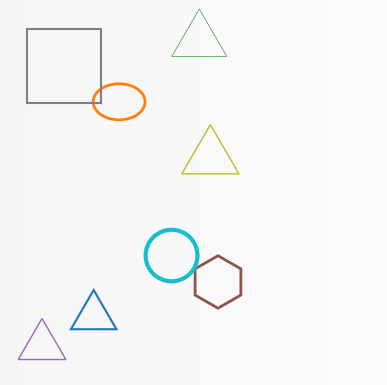[{"shape": "triangle", "thickness": 1.5, "radius": 0.34, "center": [0.242, 0.179]}, {"shape": "oval", "thickness": 2, "radius": 0.33, "center": [0.307, 0.736]}, {"shape": "triangle", "thickness": 0.5, "radius": 0.41, "center": [0.514, 0.895]}, {"shape": "triangle", "thickness": 1, "radius": 0.36, "center": [0.108, 0.102]}, {"shape": "hexagon", "thickness": 2, "radius": 0.34, "center": [0.563, 0.268]}, {"shape": "square", "thickness": 1.5, "radius": 0.48, "center": [0.165, 0.827]}, {"shape": "triangle", "thickness": 1, "radius": 0.43, "center": [0.543, 0.591]}, {"shape": "circle", "thickness": 3, "radius": 0.33, "center": [0.443, 0.336]}]